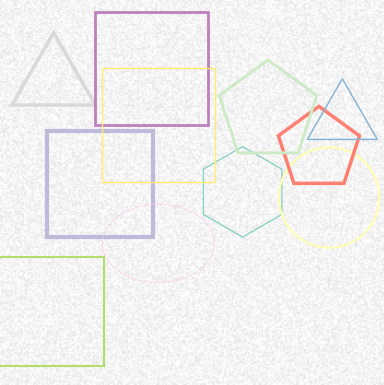[{"shape": "hexagon", "thickness": 1, "radius": 0.59, "center": [0.63, 0.502]}, {"shape": "circle", "thickness": 1.5, "radius": 0.65, "center": [0.855, 0.487]}, {"shape": "square", "thickness": 3, "radius": 0.69, "center": [0.259, 0.523]}, {"shape": "pentagon", "thickness": 2.5, "radius": 0.55, "center": [0.828, 0.613]}, {"shape": "triangle", "thickness": 1, "radius": 0.52, "center": [0.889, 0.69]}, {"shape": "square", "thickness": 1.5, "radius": 0.71, "center": [0.128, 0.191]}, {"shape": "oval", "thickness": 0.5, "radius": 0.73, "center": [0.411, 0.368]}, {"shape": "triangle", "thickness": 2.5, "radius": 0.63, "center": [0.139, 0.79]}, {"shape": "square", "thickness": 2, "radius": 0.74, "center": [0.394, 0.823]}, {"shape": "pentagon", "thickness": 2, "radius": 0.67, "center": [0.696, 0.711]}, {"shape": "square", "thickness": 1, "radius": 0.74, "center": [0.412, 0.675]}]